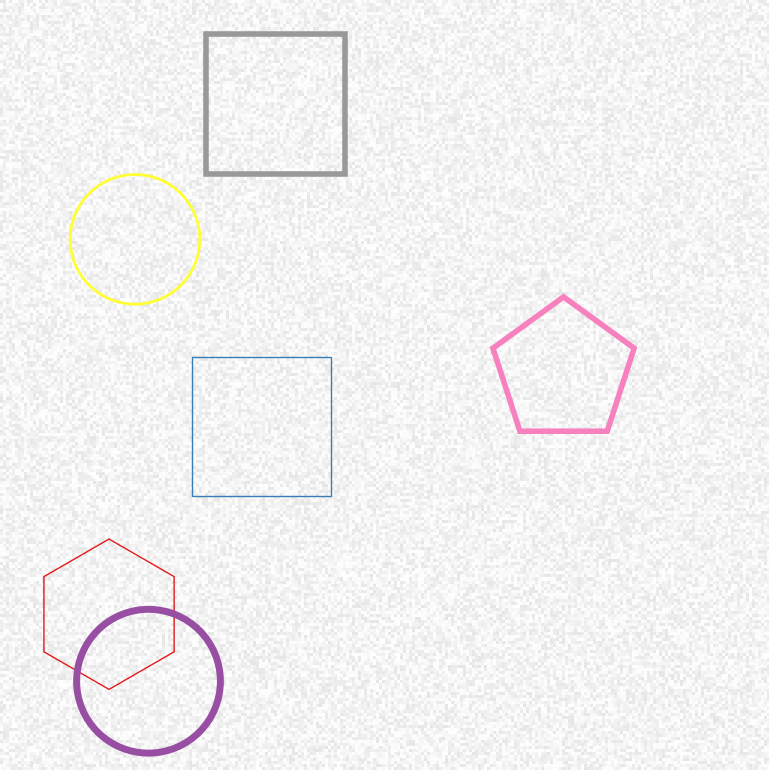[{"shape": "hexagon", "thickness": 0.5, "radius": 0.49, "center": [0.142, 0.202]}, {"shape": "square", "thickness": 0.5, "radius": 0.45, "center": [0.34, 0.446]}, {"shape": "circle", "thickness": 2.5, "radius": 0.47, "center": [0.193, 0.115]}, {"shape": "circle", "thickness": 1, "radius": 0.42, "center": [0.175, 0.689]}, {"shape": "pentagon", "thickness": 2, "radius": 0.48, "center": [0.732, 0.518]}, {"shape": "square", "thickness": 2, "radius": 0.45, "center": [0.358, 0.865]}]